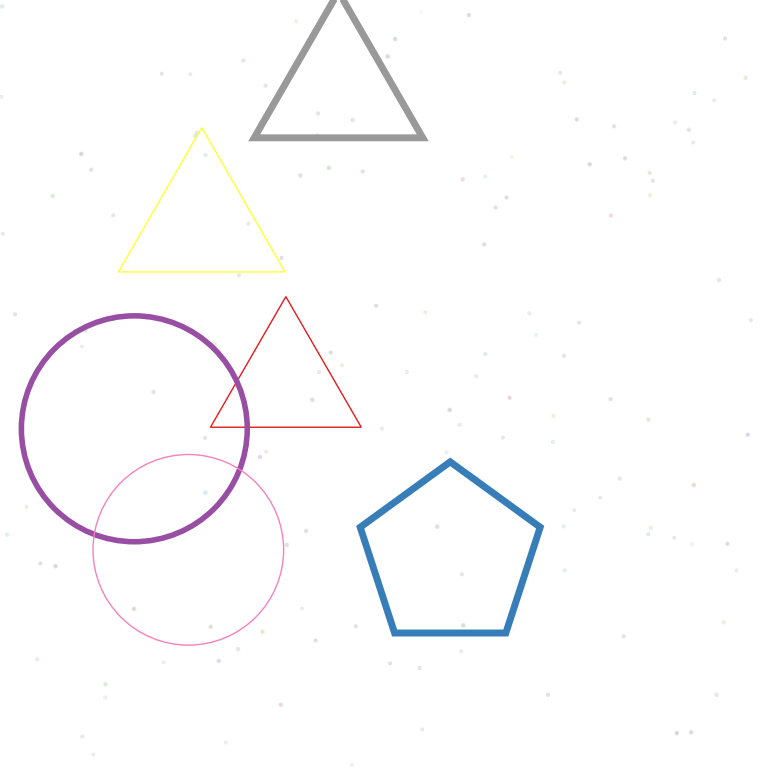[{"shape": "triangle", "thickness": 0.5, "radius": 0.57, "center": [0.371, 0.502]}, {"shape": "pentagon", "thickness": 2.5, "radius": 0.61, "center": [0.585, 0.277]}, {"shape": "circle", "thickness": 2, "radius": 0.73, "center": [0.174, 0.443]}, {"shape": "triangle", "thickness": 0.5, "radius": 0.62, "center": [0.262, 0.709]}, {"shape": "circle", "thickness": 0.5, "radius": 0.62, "center": [0.245, 0.286]}, {"shape": "triangle", "thickness": 2.5, "radius": 0.63, "center": [0.44, 0.884]}]